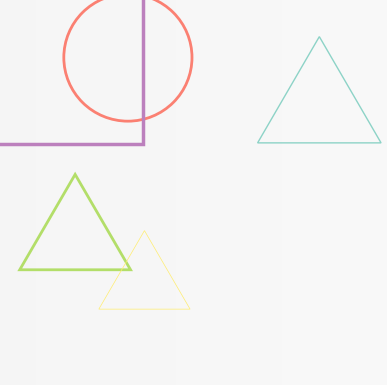[{"shape": "triangle", "thickness": 1, "radius": 0.92, "center": [0.824, 0.721]}, {"shape": "circle", "thickness": 2, "radius": 0.83, "center": [0.33, 0.851]}, {"shape": "triangle", "thickness": 2, "radius": 0.83, "center": [0.194, 0.382]}, {"shape": "square", "thickness": 2.5, "radius": 0.95, "center": [0.179, 0.817]}, {"shape": "triangle", "thickness": 0.5, "radius": 0.68, "center": [0.373, 0.265]}]